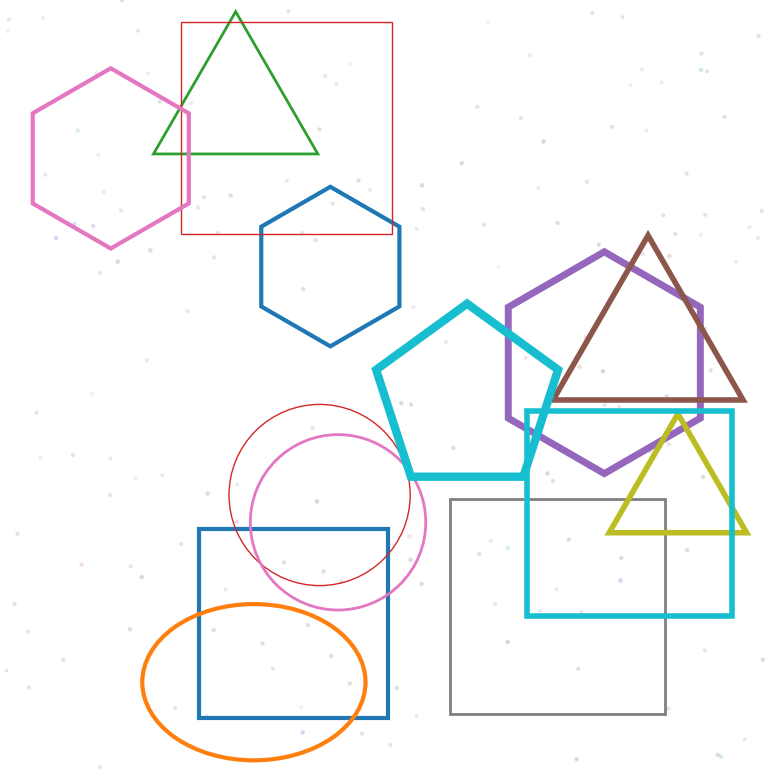[{"shape": "square", "thickness": 1.5, "radius": 0.62, "center": [0.381, 0.19]}, {"shape": "hexagon", "thickness": 1.5, "radius": 0.52, "center": [0.429, 0.654]}, {"shape": "oval", "thickness": 1.5, "radius": 0.72, "center": [0.33, 0.114]}, {"shape": "triangle", "thickness": 1, "radius": 0.62, "center": [0.306, 0.862]}, {"shape": "circle", "thickness": 0.5, "radius": 0.59, "center": [0.415, 0.357]}, {"shape": "square", "thickness": 0.5, "radius": 0.69, "center": [0.372, 0.834]}, {"shape": "hexagon", "thickness": 2.5, "radius": 0.72, "center": [0.785, 0.529]}, {"shape": "triangle", "thickness": 2, "radius": 0.71, "center": [0.842, 0.552]}, {"shape": "circle", "thickness": 1, "radius": 0.57, "center": [0.439, 0.322]}, {"shape": "hexagon", "thickness": 1.5, "radius": 0.59, "center": [0.144, 0.794]}, {"shape": "square", "thickness": 1, "radius": 0.7, "center": [0.724, 0.212]}, {"shape": "triangle", "thickness": 2, "radius": 0.52, "center": [0.88, 0.36]}, {"shape": "square", "thickness": 2, "radius": 0.67, "center": [0.817, 0.333]}, {"shape": "pentagon", "thickness": 3, "radius": 0.62, "center": [0.607, 0.481]}]